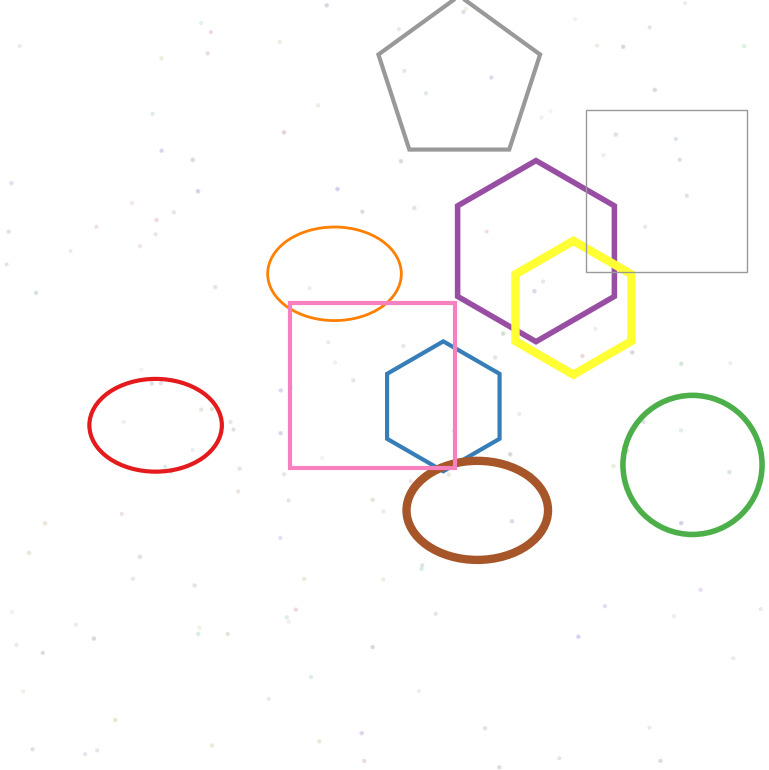[{"shape": "oval", "thickness": 1.5, "radius": 0.43, "center": [0.202, 0.448]}, {"shape": "hexagon", "thickness": 1.5, "radius": 0.42, "center": [0.576, 0.472]}, {"shape": "circle", "thickness": 2, "radius": 0.45, "center": [0.899, 0.396]}, {"shape": "hexagon", "thickness": 2, "radius": 0.59, "center": [0.696, 0.674]}, {"shape": "oval", "thickness": 1, "radius": 0.43, "center": [0.434, 0.644]}, {"shape": "hexagon", "thickness": 3, "radius": 0.43, "center": [0.745, 0.6]}, {"shape": "oval", "thickness": 3, "radius": 0.46, "center": [0.62, 0.337]}, {"shape": "square", "thickness": 1.5, "radius": 0.54, "center": [0.484, 0.499]}, {"shape": "pentagon", "thickness": 1.5, "radius": 0.55, "center": [0.596, 0.895]}, {"shape": "square", "thickness": 0.5, "radius": 0.52, "center": [0.866, 0.752]}]